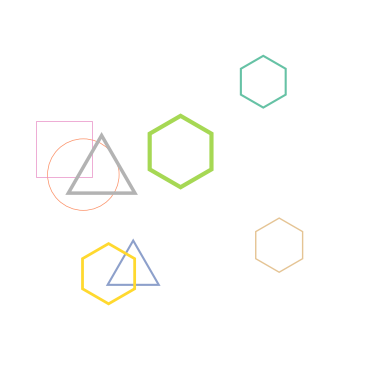[{"shape": "hexagon", "thickness": 1.5, "radius": 0.34, "center": [0.684, 0.788]}, {"shape": "circle", "thickness": 0.5, "radius": 0.46, "center": [0.216, 0.546]}, {"shape": "triangle", "thickness": 1.5, "radius": 0.38, "center": [0.346, 0.298]}, {"shape": "square", "thickness": 0.5, "radius": 0.37, "center": [0.166, 0.613]}, {"shape": "hexagon", "thickness": 3, "radius": 0.46, "center": [0.469, 0.606]}, {"shape": "hexagon", "thickness": 2, "radius": 0.39, "center": [0.282, 0.289]}, {"shape": "hexagon", "thickness": 1, "radius": 0.35, "center": [0.725, 0.363]}, {"shape": "triangle", "thickness": 2.5, "radius": 0.5, "center": [0.264, 0.548]}]